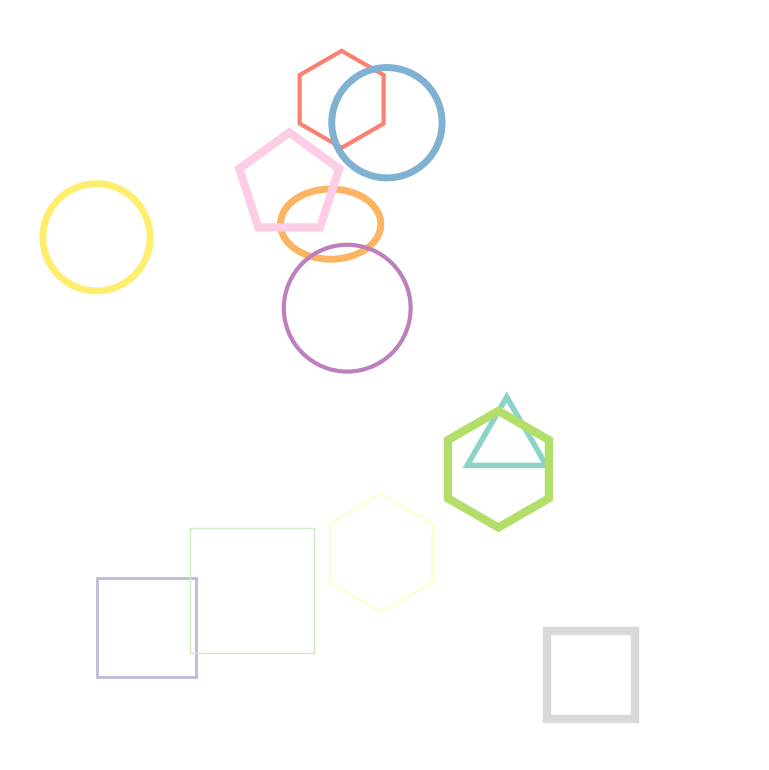[{"shape": "triangle", "thickness": 2, "radius": 0.3, "center": [0.658, 0.425]}, {"shape": "hexagon", "thickness": 0.5, "radius": 0.38, "center": [0.495, 0.282]}, {"shape": "square", "thickness": 1, "radius": 0.32, "center": [0.19, 0.185]}, {"shape": "hexagon", "thickness": 1.5, "radius": 0.31, "center": [0.444, 0.871]}, {"shape": "circle", "thickness": 2.5, "radius": 0.36, "center": [0.503, 0.841]}, {"shape": "oval", "thickness": 2.5, "radius": 0.33, "center": [0.429, 0.709]}, {"shape": "hexagon", "thickness": 3, "radius": 0.38, "center": [0.647, 0.391]}, {"shape": "pentagon", "thickness": 3, "radius": 0.34, "center": [0.376, 0.76]}, {"shape": "square", "thickness": 3, "radius": 0.29, "center": [0.768, 0.124]}, {"shape": "circle", "thickness": 1.5, "radius": 0.41, "center": [0.451, 0.6]}, {"shape": "square", "thickness": 0.5, "radius": 0.4, "center": [0.327, 0.233]}, {"shape": "circle", "thickness": 2.5, "radius": 0.35, "center": [0.125, 0.692]}]